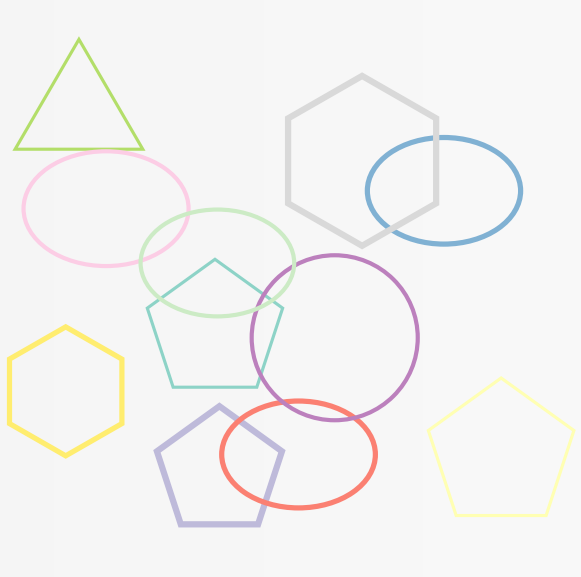[{"shape": "pentagon", "thickness": 1.5, "radius": 0.61, "center": [0.37, 0.428]}, {"shape": "pentagon", "thickness": 1.5, "radius": 0.66, "center": [0.862, 0.213]}, {"shape": "pentagon", "thickness": 3, "radius": 0.57, "center": [0.378, 0.183]}, {"shape": "oval", "thickness": 2.5, "radius": 0.66, "center": [0.514, 0.212]}, {"shape": "oval", "thickness": 2.5, "radius": 0.66, "center": [0.764, 0.669]}, {"shape": "triangle", "thickness": 1.5, "radius": 0.63, "center": [0.136, 0.804]}, {"shape": "oval", "thickness": 2, "radius": 0.71, "center": [0.182, 0.638]}, {"shape": "hexagon", "thickness": 3, "radius": 0.74, "center": [0.623, 0.721]}, {"shape": "circle", "thickness": 2, "radius": 0.71, "center": [0.576, 0.414]}, {"shape": "oval", "thickness": 2, "radius": 0.66, "center": [0.374, 0.544]}, {"shape": "hexagon", "thickness": 2.5, "radius": 0.56, "center": [0.113, 0.321]}]